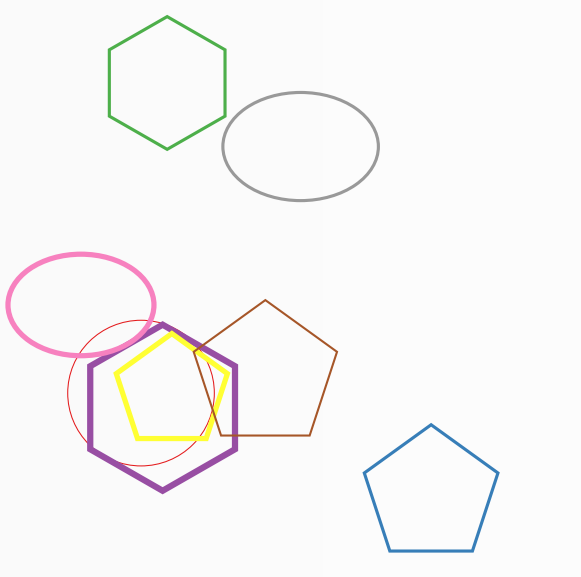[{"shape": "circle", "thickness": 0.5, "radius": 0.63, "center": [0.243, 0.318]}, {"shape": "pentagon", "thickness": 1.5, "radius": 0.6, "center": [0.742, 0.143]}, {"shape": "hexagon", "thickness": 1.5, "radius": 0.57, "center": [0.288, 0.855]}, {"shape": "hexagon", "thickness": 3, "radius": 0.72, "center": [0.28, 0.293]}, {"shape": "pentagon", "thickness": 2.5, "radius": 0.5, "center": [0.296, 0.321]}, {"shape": "pentagon", "thickness": 1, "radius": 0.65, "center": [0.457, 0.35]}, {"shape": "oval", "thickness": 2.5, "radius": 0.63, "center": [0.139, 0.471]}, {"shape": "oval", "thickness": 1.5, "radius": 0.67, "center": [0.517, 0.745]}]